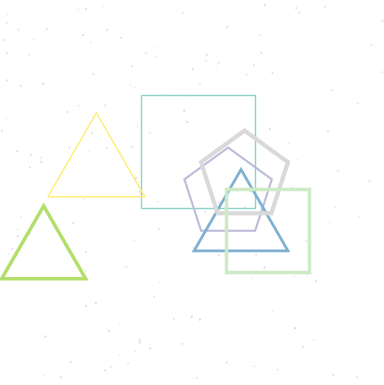[{"shape": "square", "thickness": 1, "radius": 0.74, "center": [0.514, 0.606]}, {"shape": "pentagon", "thickness": 1.5, "radius": 0.6, "center": [0.593, 0.497]}, {"shape": "triangle", "thickness": 2, "radius": 0.7, "center": [0.626, 0.419]}, {"shape": "triangle", "thickness": 2.5, "radius": 0.63, "center": [0.113, 0.339]}, {"shape": "pentagon", "thickness": 3, "radius": 0.59, "center": [0.635, 0.542]}, {"shape": "square", "thickness": 2.5, "radius": 0.54, "center": [0.696, 0.401]}, {"shape": "triangle", "thickness": 1, "radius": 0.73, "center": [0.25, 0.562]}]